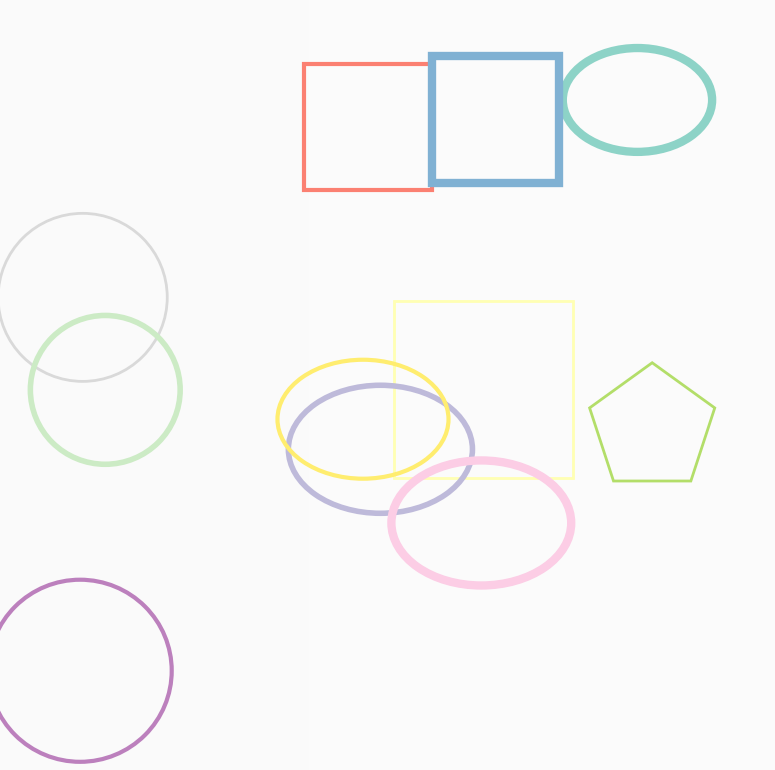[{"shape": "oval", "thickness": 3, "radius": 0.48, "center": [0.823, 0.87]}, {"shape": "square", "thickness": 1, "radius": 0.58, "center": [0.624, 0.494]}, {"shape": "oval", "thickness": 2, "radius": 0.59, "center": [0.491, 0.417]}, {"shape": "square", "thickness": 1.5, "radius": 0.41, "center": [0.475, 0.835]}, {"shape": "square", "thickness": 3, "radius": 0.41, "center": [0.639, 0.845]}, {"shape": "pentagon", "thickness": 1, "radius": 0.42, "center": [0.842, 0.444]}, {"shape": "oval", "thickness": 3, "radius": 0.58, "center": [0.621, 0.321]}, {"shape": "circle", "thickness": 1, "radius": 0.55, "center": [0.107, 0.614]}, {"shape": "circle", "thickness": 1.5, "radius": 0.59, "center": [0.103, 0.129]}, {"shape": "circle", "thickness": 2, "radius": 0.48, "center": [0.136, 0.494]}, {"shape": "oval", "thickness": 1.5, "radius": 0.55, "center": [0.468, 0.456]}]